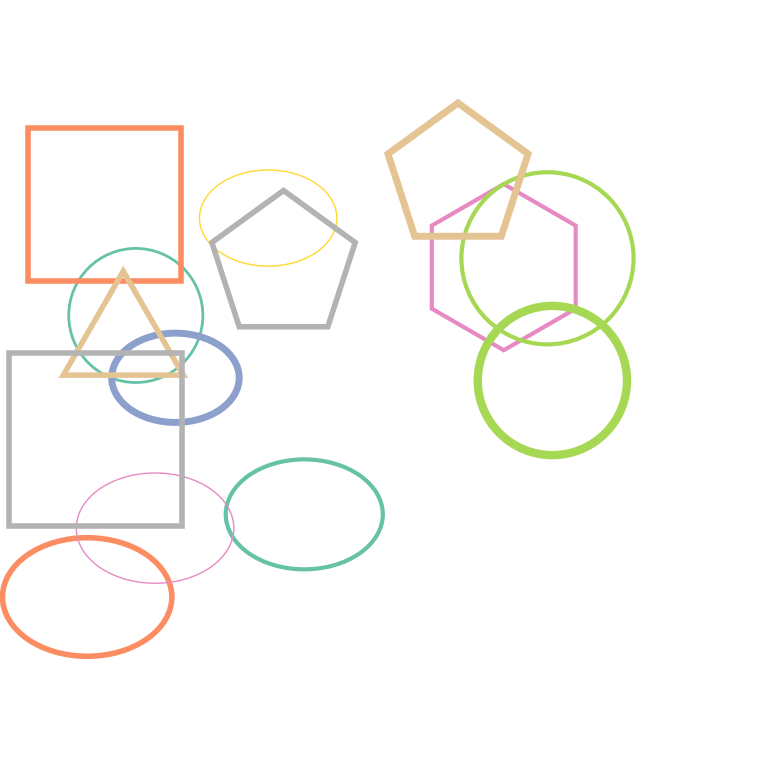[{"shape": "circle", "thickness": 1, "radius": 0.44, "center": [0.176, 0.59]}, {"shape": "oval", "thickness": 1.5, "radius": 0.51, "center": [0.395, 0.332]}, {"shape": "oval", "thickness": 2, "radius": 0.55, "center": [0.113, 0.225]}, {"shape": "square", "thickness": 2, "radius": 0.49, "center": [0.135, 0.734]}, {"shape": "oval", "thickness": 2.5, "radius": 0.41, "center": [0.228, 0.509]}, {"shape": "hexagon", "thickness": 1.5, "radius": 0.54, "center": [0.654, 0.653]}, {"shape": "oval", "thickness": 0.5, "radius": 0.51, "center": [0.201, 0.314]}, {"shape": "circle", "thickness": 1.5, "radius": 0.56, "center": [0.711, 0.665]}, {"shape": "circle", "thickness": 3, "radius": 0.48, "center": [0.717, 0.506]}, {"shape": "oval", "thickness": 0.5, "radius": 0.45, "center": [0.348, 0.717]}, {"shape": "triangle", "thickness": 2, "radius": 0.45, "center": [0.16, 0.558]}, {"shape": "pentagon", "thickness": 2.5, "radius": 0.48, "center": [0.595, 0.771]}, {"shape": "pentagon", "thickness": 2, "radius": 0.49, "center": [0.368, 0.655]}, {"shape": "square", "thickness": 2, "radius": 0.56, "center": [0.124, 0.43]}]